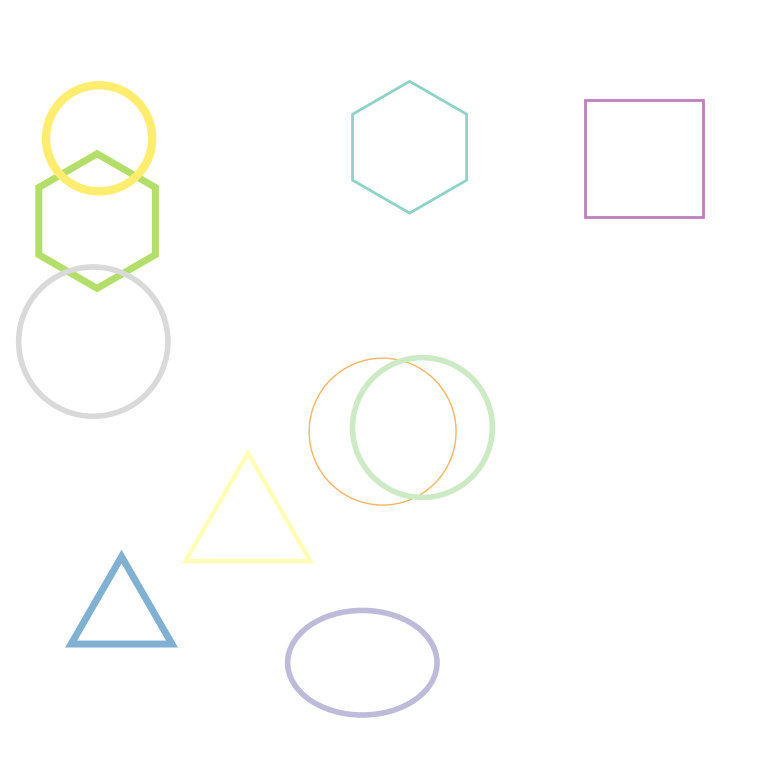[{"shape": "hexagon", "thickness": 1, "radius": 0.43, "center": [0.532, 0.809]}, {"shape": "triangle", "thickness": 1.5, "radius": 0.47, "center": [0.322, 0.318]}, {"shape": "oval", "thickness": 2, "radius": 0.49, "center": [0.471, 0.139]}, {"shape": "triangle", "thickness": 2.5, "radius": 0.38, "center": [0.158, 0.201]}, {"shape": "circle", "thickness": 0.5, "radius": 0.48, "center": [0.497, 0.439]}, {"shape": "hexagon", "thickness": 2.5, "radius": 0.44, "center": [0.126, 0.713]}, {"shape": "circle", "thickness": 2, "radius": 0.48, "center": [0.121, 0.556]}, {"shape": "square", "thickness": 1, "radius": 0.38, "center": [0.837, 0.794]}, {"shape": "circle", "thickness": 2, "radius": 0.45, "center": [0.549, 0.445]}, {"shape": "circle", "thickness": 3, "radius": 0.34, "center": [0.129, 0.82]}]